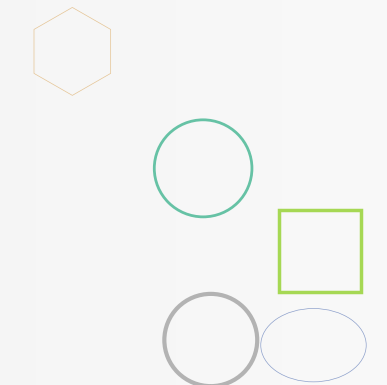[{"shape": "circle", "thickness": 2, "radius": 0.63, "center": [0.524, 0.563]}, {"shape": "oval", "thickness": 0.5, "radius": 0.68, "center": [0.809, 0.103]}, {"shape": "square", "thickness": 2.5, "radius": 0.53, "center": [0.825, 0.348]}, {"shape": "hexagon", "thickness": 0.5, "radius": 0.57, "center": [0.187, 0.866]}, {"shape": "circle", "thickness": 3, "radius": 0.6, "center": [0.544, 0.117]}]